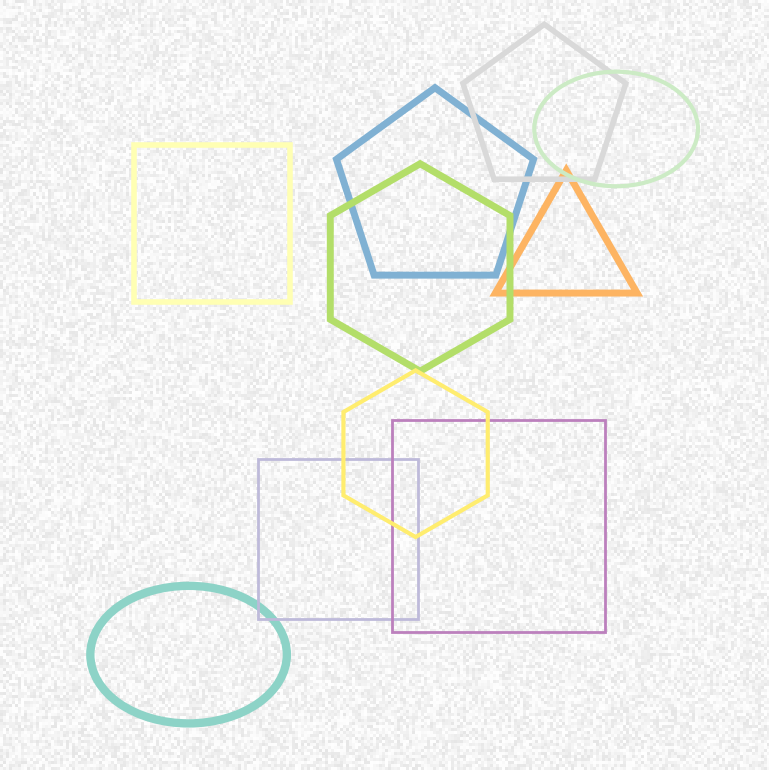[{"shape": "oval", "thickness": 3, "radius": 0.64, "center": [0.245, 0.15]}, {"shape": "square", "thickness": 2, "radius": 0.51, "center": [0.275, 0.709]}, {"shape": "square", "thickness": 1, "radius": 0.52, "center": [0.439, 0.3]}, {"shape": "pentagon", "thickness": 2.5, "radius": 0.67, "center": [0.565, 0.752]}, {"shape": "triangle", "thickness": 2.5, "radius": 0.53, "center": [0.735, 0.673]}, {"shape": "hexagon", "thickness": 2.5, "radius": 0.67, "center": [0.546, 0.653]}, {"shape": "pentagon", "thickness": 2, "radius": 0.56, "center": [0.707, 0.857]}, {"shape": "square", "thickness": 1, "radius": 0.69, "center": [0.647, 0.317]}, {"shape": "oval", "thickness": 1.5, "radius": 0.53, "center": [0.8, 0.833]}, {"shape": "hexagon", "thickness": 1.5, "radius": 0.54, "center": [0.54, 0.411]}]